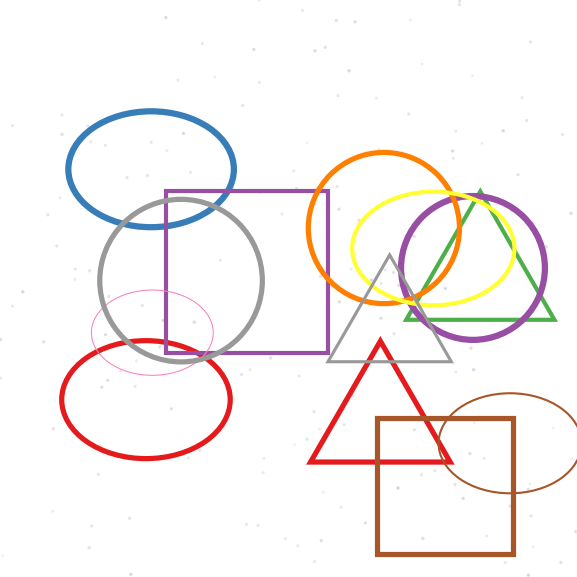[{"shape": "triangle", "thickness": 2.5, "radius": 0.7, "center": [0.659, 0.269]}, {"shape": "oval", "thickness": 2.5, "radius": 0.73, "center": [0.253, 0.307]}, {"shape": "oval", "thickness": 3, "radius": 0.72, "center": [0.262, 0.706]}, {"shape": "triangle", "thickness": 2, "radius": 0.74, "center": [0.832, 0.519]}, {"shape": "circle", "thickness": 3, "radius": 0.62, "center": [0.819, 0.535]}, {"shape": "square", "thickness": 2, "radius": 0.7, "center": [0.427, 0.527]}, {"shape": "circle", "thickness": 2.5, "radius": 0.65, "center": [0.665, 0.604]}, {"shape": "oval", "thickness": 2, "radius": 0.7, "center": [0.75, 0.569]}, {"shape": "oval", "thickness": 1, "radius": 0.62, "center": [0.883, 0.232]}, {"shape": "square", "thickness": 2.5, "radius": 0.59, "center": [0.77, 0.157]}, {"shape": "oval", "thickness": 0.5, "radius": 0.53, "center": [0.264, 0.423]}, {"shape": "triangle", "thickness": 1.5, "radius": 0.62, "center": [0.675, 0.434]}, {"shape": "circle", "thickness": 2.5, "radius": 0.7, "center": [0.314, 0.513]}]